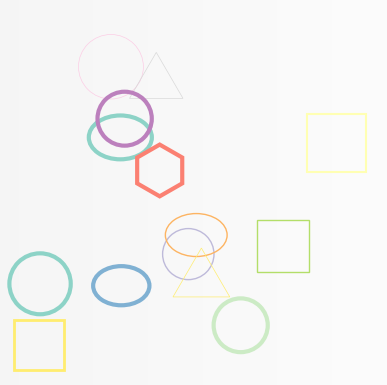[{"shape": "circle", "thickness": 3, "radius": 0.4, "center": [0.103, 0.263]}, {"shape": "oval", "thickness": 3, "radius": 0.41, "center": [0.311, 0.643]}, {"shape": "square", "thickness": 1.5, "radius": 0.38, "center": [0.869, 0.629]}, {"shape": "circle", "thickness": 1, "radius": 0.33, "center": [0.486, 0.34]}, {"shape": "hexagon", "thickness": 3, "radius": 0.34, "center": [0.412, 0.557]}, {"shape": "oval", "thickness": 3, "radius": 0.36, "center": [0.313, 0.258]}, {"shape": "oval", "thickness": 1, "radius": 0.4, "center": [0.506, 0.39]}, {"shape": "square", "thickness": 1, "radius": 0.33, "center": [0.731, 0.361]}, {"shape": "circle", "thickness": 0.5, "radius": 0.42, "center": [0.286, 0.827]}, {"shape": "triangle", "thickness": 0.5, "radius": 0.4, "center": [0.403, 0.784]}, {"shape": "circle", "thickness": 3, "radius": 0.35, "center": [0.322, 0.692]}, {"shape": "circle", "thickness": 3, "radius": 0.35, "center": [0.621, 0.155]}, {"shape": "triangle", "thickness": 0.5, "radius": 0.42, "center": [0.52, 0.271]}, {"shape": "square", "thickness": 2, "radius": 0.33, "center": [0.101, 0.103]}]